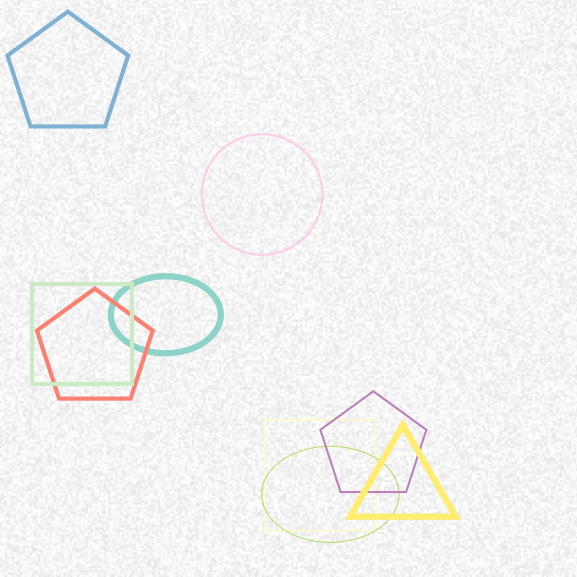[{"shape": "oval", "thickness": 3, "radius": 0.48, "center": [0.287, 0.454]}, {"shape": "square", "thickness": 0.5, "radius": 0.48, "center": [0.554, 0.177]}, {"shape": "pentagon", "thickness": 2, "radius": 0.53, "center": [0.164, 0.394]}, {"shape": "pentagon", "thickness": 2, "radius": 0.55, "center": [0.117, 0.869]}, {"shape": "oval", "thickness": 0.5, "radius": 0.59, "center": [0.572, 0.143]}, {"shape": "circle", "thickness": 1, "radius": 0.52, "center": [0.454, 0.662]}, {"shape": "pentagon", "thickness": 1, "radius": 0.48, "center": [0.646, 0.225]}, {"shape": "square", "thickness": 2, "radius": 0.43, "center": [0.142, 0.421]}, {"shape": "triangle", "thickness": 3, "radius": 0.53, "center": [0.698, 0.157]}]